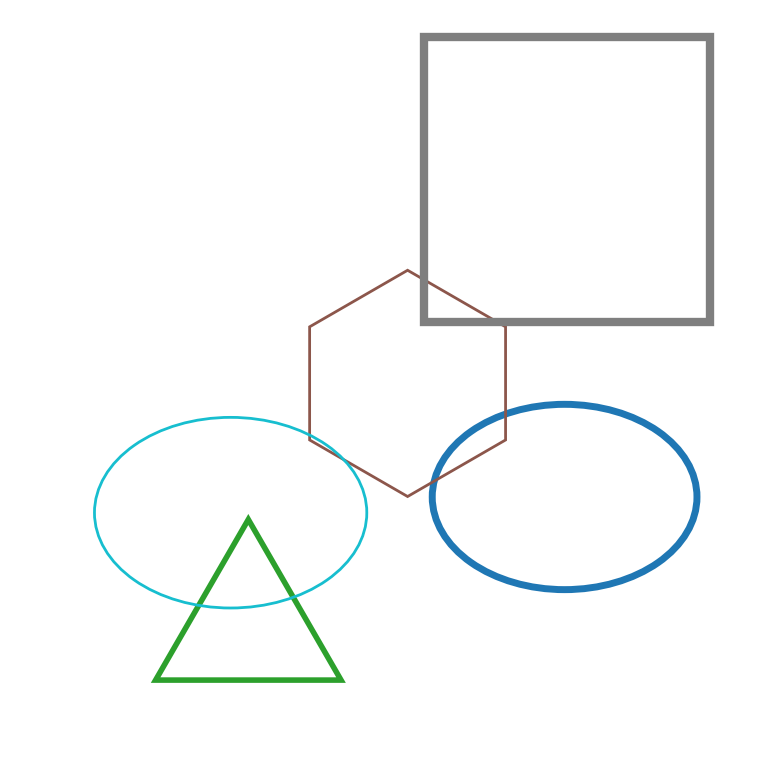[{"shape": "oval", "thickness": 2.5, "radius": 0.86, "center": [0.733, 0.355]}, {"shape": "triangle", "thickness": 2, "radius": 0.7, "center": [0.322, 0.186]}, {"shape": "hexagon", "thickness": 1, "radius": 0.73, "center": [0.529, 0.502]}, {"shape": "square", "thickness": 3, "radius": 0.93, "center": [0.736, 0.767]}, {"shape": "oval", "thickness": 1, "radius": 0.88, "center": [0.3, 0.334]}]